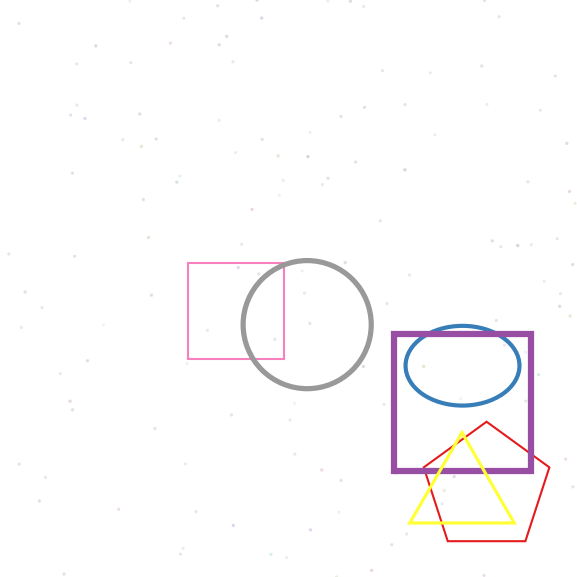[{"shape": "pentagon", "thickness": 1, "radius": 0.57, "center": [0.843, 0.155]}, {"shape": "oval", "thickness": 2, "radius": 0.49, "center": [0.801, 0.366]}, {"shape": "square", "thickness": 3, "radius": 0.59, "center": [0.801, 0.302]}, {"shape": "triangle", "thickness": 1.5, "radius": 0.52, "center": [0.8, 0.146]}, {"shape": "square", "thickness": 1, "radius": 0.42, "center": [0.408, 0.461]}, {"shape": "circle", "thickness": 2.5, "radius": 0.55, "center": [0.532, 0.437]}]